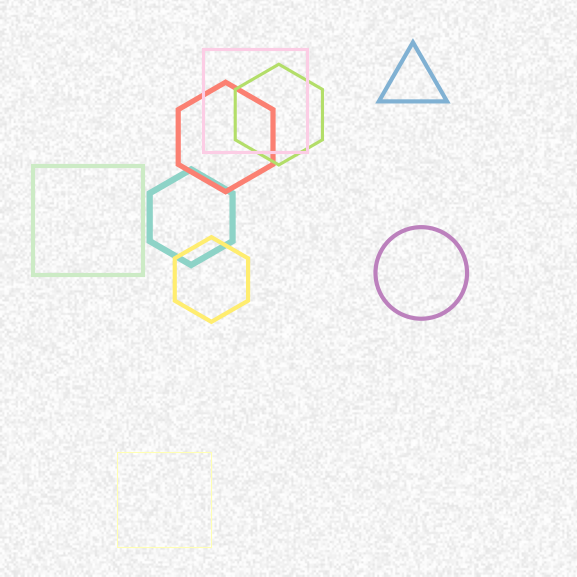[{"shape": "hexagon", "thickness": 3, "radius": 0.41, "center": [0.331, 0.623]}, {"shape": "square", "thickness": 0.5, "radius": 0.41, "center": [0.284, 0.135]}, {"shape": "hexagon", "thickness": 2.5, "radius": 0.47, "center": [0.391, 0.762]}, {"shape": "triangle", "thickness": 2, "radius": 0.34, "center": [0.715, 0.858]}, {"shape": "hexagon", "thickness": 1.5, "radius": 0.44, "center": [0.483, 0.801]}, {"shape": "square", "thickness": 1.5, "radius": 0.45, "center": [0.441, 0.825]}, {"shape": "circle", "thickness": 2, "radius": 0.4, "center": [0.729, 0.527]}, {"shape": "square", "thickness": 2, "radius": 0.47, "center": [0.152, 0.617]}, {"shape": "hexagon", "thickness": 2, "radius": 0.37, "center": [0.366, 0.515]}]